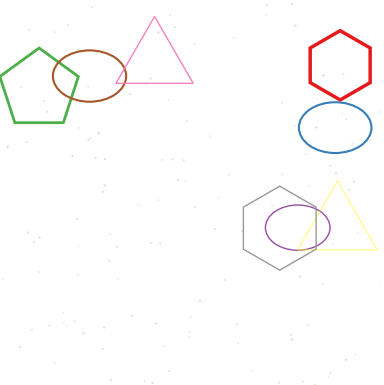[{"shape": "hexagon", "thickness": 2.5, "radius": 0.45, "center": [0.884, 0.83]}, {"shape": "oval", "thickness": 1.5, "radius": 0.47, "center": [0.871, 0.669]}, {"shape": "pentagon", "thickness": 2, "radius": 0.54, "center": [0.102, 0.768]}, {"shape": "oval", "thickness": 1, "radius": 0.42, "center": [0.773, 0.409]}, {"shape": "triangle", "thickness": 0.5, "radius": 0.6, "center": [0.876, 0.41]}, {"shape": "oval", "thickness": 1.5, "radius": 0.48, "center": [0.233, 0.802]}, {"shape": "triangle", "thickness": 1, "radius": 0.58, "center": [0.402, 0.841]}, {"shape": "hexagon", "thickness": 1, "radius": 0.55, "center": [0.727, 0.407]}]